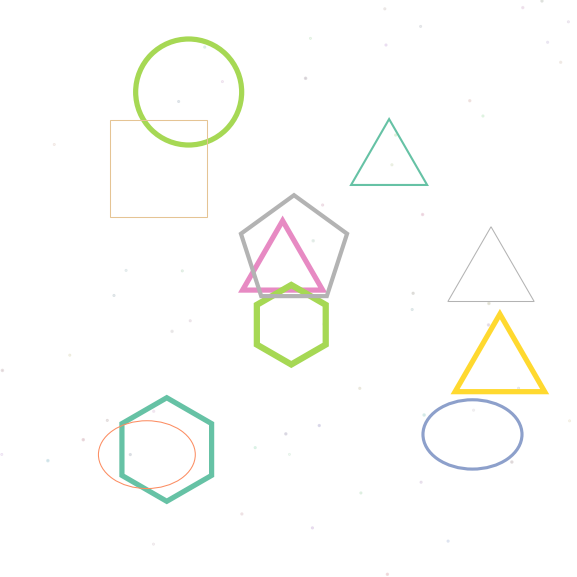[{"shape": "triangle", "thickness": 1, "radius": 0.38, "center": [0.674, 0.717]}, {"shape": "hexagon", "thickness": 2.5, "radius": 0.45, "center": [0.289, 0.221]}, {"shape": "oval", "thickness": 0.5, "radius": 0.42, "center": [0.254, 0.212]}, {"shape": "oval", "thickness": 1.5, "radius": 0.43, "center": [0.818, 0.247]}, {"shape": "triangle", "thickness": 2.5, "radius": 0.4, "center": [0.489, 0.537]}, {"shape": "hexagon", "thickness": 3, "radius": 0.34, "center": [0.504, 0.437]}, {"shape": "circle", "thickness": 2.5, "radius": 0.46, "center": [0.327, 0.84]}, {"shape": "triangle", "thickness": 2.5, "radius": 0.45, "center": [0.866, 0.366]}, {"shape": "square", "thickness": 0.5, "radius": 0.42, "center": [0.275, 0.707]}, {"shape": "pentagon", "thickness": 2, "radius": 0.48, "center": [0.509, 0.565]}, {"shape": "triangle", "thickness": 0.5, "radius": 0.43, "center": [0.85, 0.52]}]